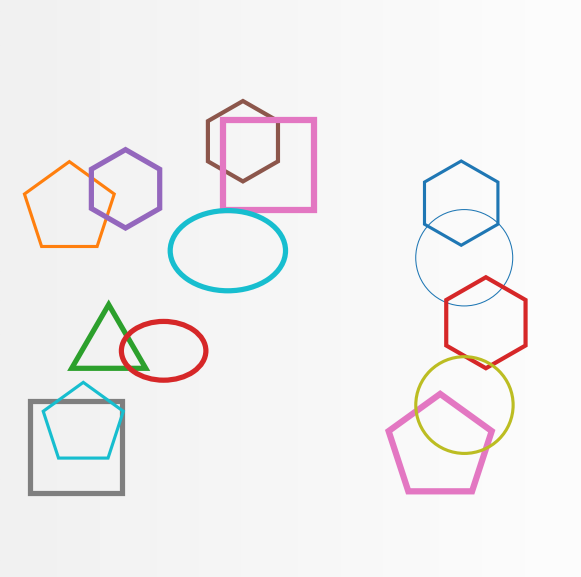[{"shape": "circle", "thickness": 0.5, "radius": 0.42, "center": [0.799, 0.553]}, {"shape": "hexagon", "thickness": 1.5, "radius": 0.36, "center": [0.793, 0.647]}, {"shape": "pentagon", "thickness": 1.5, "radius": 0.41, "center": [0.119, 0.638]}, {"shape": "triangle", "thickness": 2.5, "radius": 0.37, "center": [0.187, 0.398]}, {"shape": "hexagon", "thickness": 2, "radius": 0.39, "center": [0.836, 0.44]}, {"shape": "oval", "thickness": 2.5, "radius": 0.36, "center": [0.282, 0.392]}, {"shape": "hexagon", "thickness": 2.5, "radius": 0.34, "center": [0.216, 0.672]}, {"shape": "hexagon", "thickness": 2, "radius": 0.35, "center": [0.418, 0.755]}, {"shape": "pentagon", "thickness": 3, "radius": 0.47, "center": [0.757, 0.224]}, {"shape": "square", "thickness": 3, "radius": 0.39, "center": [0.462, 0.714]}, {"shape": "square", "thickness": 2.5, "radius": 0.4, "center": [0.13, 0.225]}, {"shape": "circle", "thickness": 1.5, "radius": 0.42, "center": [0.799, 0.298]}, {"shape": "pentagon", "thickness": 1.5, "radius": 0.36, "center": [0.143, 0.265]}, {"shape": "oval", "thickness": 2.5, "radius": 0.5, "center": [0.392, 0.565]}]